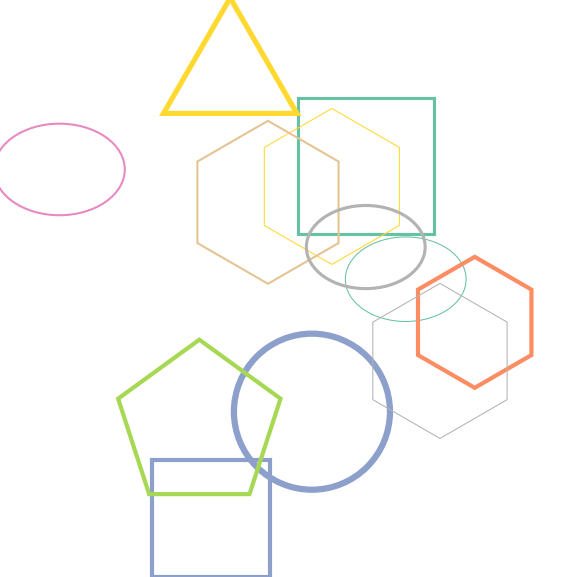[{"shape": "oval", "thickness": 0.5, "radius": 0.52, "center": [0.703, 0.516]}, {"shape": "square", "thickness": 1.5, "radius": 0.59, "center": [0.633, 0.712]}, {"shape": "hexagon", "thickness": 2, "radius": 0.57, "center": [0.822, 0.441]}, {"shape": "square", "thickness": 2, "radius": 0.51, "center": [0.365, 0.102]}, {"shape": "circle", "thickness": 3, "radius": 0.68, "center": [0.54, 0.286]}, {"shape": "oval", "thickness": 1, "radius": 0.57, "center": [0.103, 0.706]}, {"shape": "pentagon", "thickness": 2, "radius": 0.74, "center": [0.345, 0.263]}, {"shape": "triangle", "thickness": 2.5, "radius": 0.67, "center": [0.399, 0.869]}, {"shape": "hexagon", "thickness": 0.5, "radius": 0.68, "center": [0.575, 0.676]}, {"shape": "hexagon", "thickness": 1, "radius": 0.71, "center": [0.464, 0.649]}, {"shape": "oval", "thickness": 1.5, "radius": 0.51, "center": [0.633, 0.571]}, {"shape": "hexagon", "thickness": 0.5, "radius": 0.67, "center": [0.762, 0.374]}]